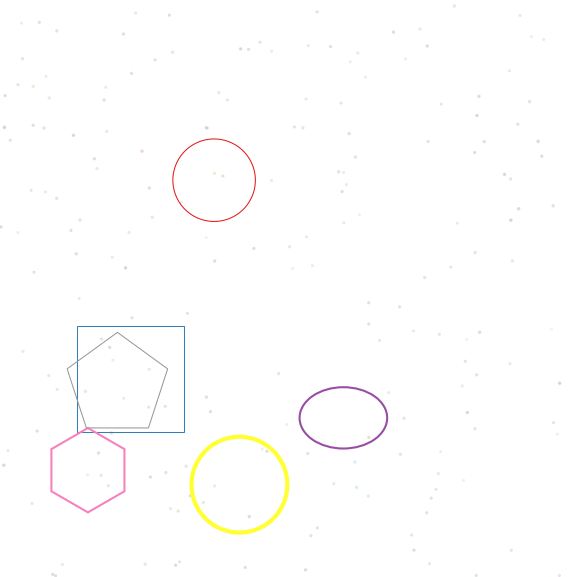[{"shape": "circle", "thickness": 0.5, "radius": 0.36, "center": [0.371, 0.687]}, {"shape": "square", "thickness": 0.5, "radius": 0.46, "center": [0.226, 0.343]}, {"shape": "oval", "thickness": 1, "radius": 0.38, "center": [0.595, 0.276]}, {"shape": "circle", "thickness": 2, "radius": 0.41, "center": [0.415, 0.16]}, {"shape": "hexagon", "thickness": 1, "radius": 0.37, "center": [0.152, 0.185]}, {"shape": "pentagon", "thickness": 0.5, "radius": 0.46, "center": [0.203, 0.332]}]